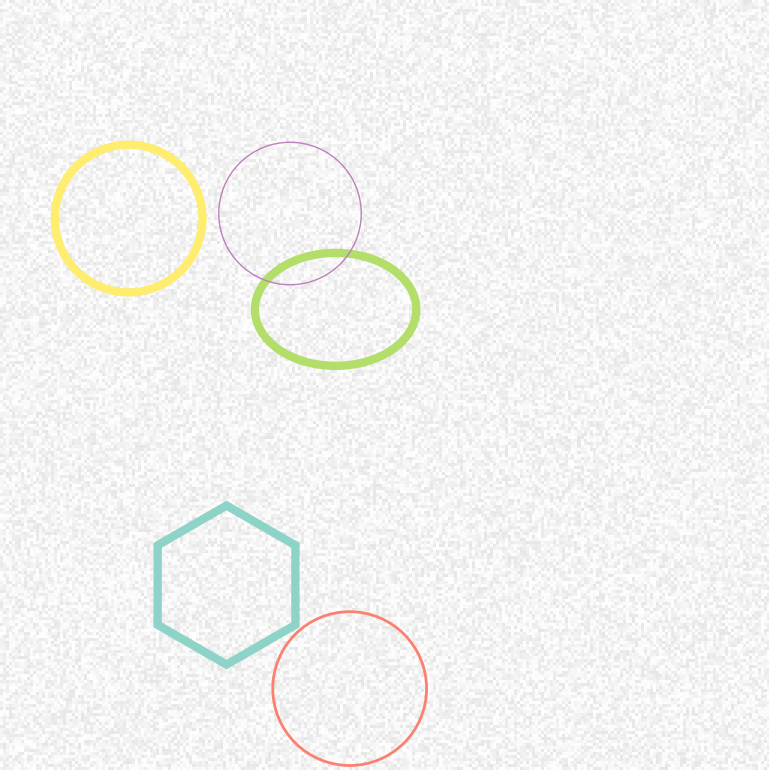[{"shape": "hexagon", "thickness": 3, "radius": 0.52, "center": [0.294, 0.24]}, {"shape": "circle", "thickness": 1, "radius": 0.5, "center": [0.454, 0.106]}, {"shape": "oval", "thickness": 3, "radius": 0.52, "center": [0.436, 0.598]}, {"shape": "circle", "thickness": 0.5, "radius": 0.46, "center": [0.377, 0.723]}, {"shape": "circle", "thickness": 3, "radius": 0.48, "center": [0.167, 0.716]}]